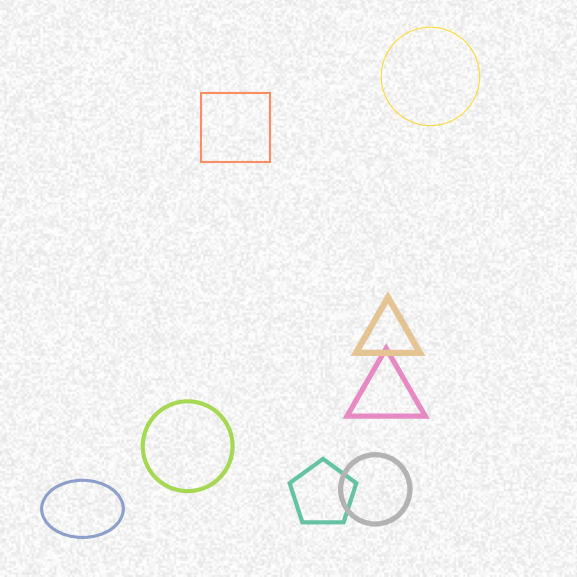[{"shape": "pentagon", "thickness": 2, "radius": 0.3, "center": [0.559, 0.144]}, {"shape": "square", "thickness": 1, "radius": 0.3, "center": [0.407, 0.778]}, {"shape": "oval", "thickness": 1.5, "radius": 0.35, "center": [0.143, 0.118]}, {"shape": "triangle", "thickness": 2.5, "radius": 0.39, "center": [0.669, 0.318]}, {"shape": "circle", "thickness": 2, "radius": 0.39, "center": [0.325, 0.226]}, {"shape": "circle", "thickness": 0.5, "radius": 0.43, "center": [0.745, 0.867]}, {"shape": "triangle", "thickness": 3, "radius": 0.32, "center": [0.672, 0.42]}, {"shape": "circle", "thickness": 2.5, "radius": 0.3, "center": [0.65, 0.152]}]